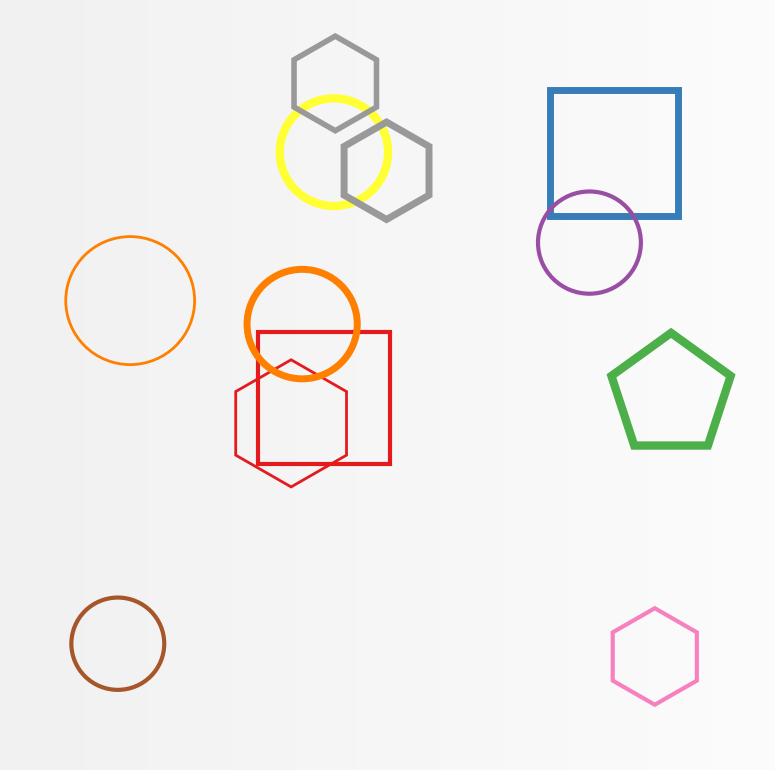[{"shape": "square", "thickness": 1.5, "radius": 0.43, "center": [0.418, 0.483]}, {"shape": "hexagon", "thickness": 1, "radius": 0.41, "center": [0.376, 0.45]}, {"shape": "square", "thickness": 2.5, "radius": 0.41, "center": [0.792, 0.801]}, {"shape": "pentagon", "thickness": 3, "radius": 0.4, "center": [0.866, 0.487]}, {"shape": "circle", "thickness": 1.5, "radius": 0.33, "center": [0.761, 0.685]}, {"shape": "circle", "thickness": 1, "radius": 0.42, "center": [0.168, 0.61]}, {"shape": "circle", "thickness": 2.5, "radius": 0.36, "center": [0.39, 0.579]}, {"shape": "circle", "thickness": 3, "radius": 0.35, "center": [0.431, 0.802]}, {"shape": "circle", "thickness": 1.5, "radius": 0.3, "center": [0.152, 0.164]}, {"shape": "hexagon", "thickness": 1.5, "radius": 0.31, "center": [0.845, 0.147]}, {"shape": "hexagon", "thickness": 2, "radius": 0.31, "center": [0.433, 0.892]}, {"shape": "hexagon", "thickness": 2.5, "radius": 0.32, "center": [0.499, 0.778]}]